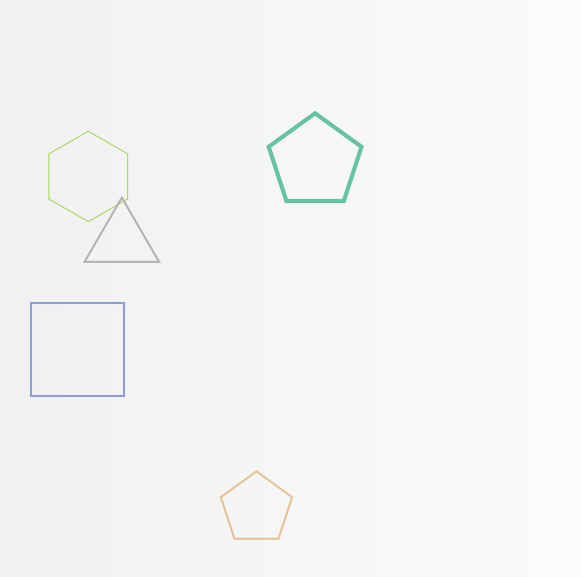[{"shape": "pentagon", "thickness": 2, "radius": 0.42, "center": [0.542, 0.719]}, {"shape": "square", "thickness": 1, "radius": 0.4, "center": [0.133, 0.394]}, {"shape": "hexagon", "thickness": 0.5, "radius": 0.39, "center": [0.152, 0.694]}, {"shape": "pentagon", "thickness": 1, "radius": 0.32, "center": [0.441, 0.118]}, {"shape": "triangle", "thickness": 1, "radius": 0.37, "center": [0.21, 0.583]}]